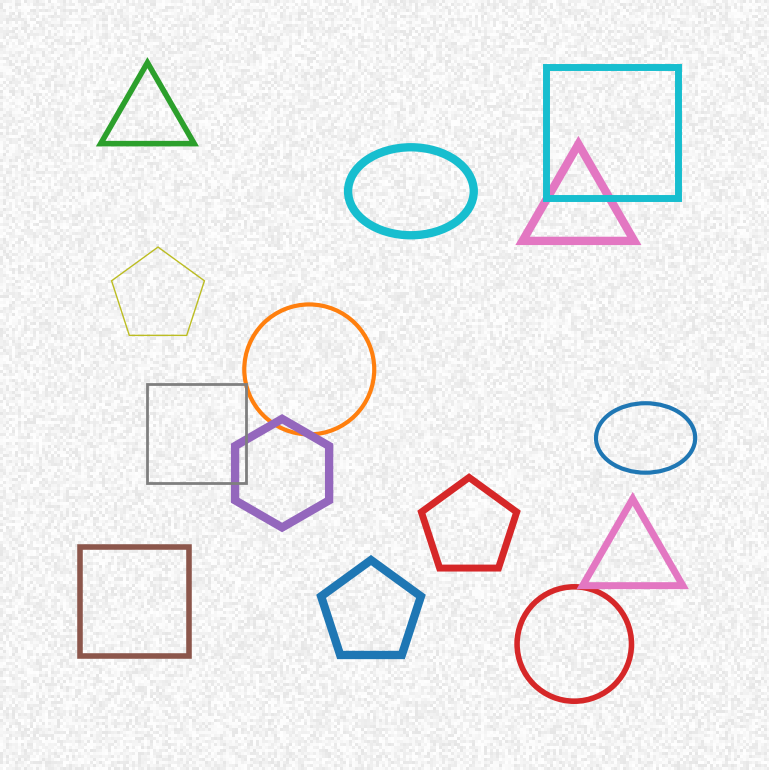[{"shape": "pentagon", "thickness": 3, "radius": 0.34, "center": [0.482, 0.204]}, {"shape": "oval", "thickness": 1.5, "radius": 0.32, "center": [0.838, 0.431]}, {"shape": "circle", "thickness": 1.5, "radius": 0.42, "center": [0.402, 0.52]}, {"shape": "triangle", "thickness": 2, "radius": 0.35, "center": [0.191, 0.849]}, {"shape": "pentagon", "thickness": 2.5, "radius": 0.33, "center": [0.609, 0.315]}, {"shape": "circle", "thickness": 2, "radius": 0.37, "center": [0.746, 0.164]}, {"shape": "hexagon", "thickness": 3, "radius": 0.35, "center": [0.366, 0.385]}, {"shape": "square", "thickness": 2, "radius": 0.35, "center": [0.175, 0.219]}, {"shape": "triangle", "thickness": 3, "radius": 0.42, "center": [0.751, 0.729]}, {"shape": "triangle", "thickness": 2.5, "radius": 0.38, "center": [0.822, 0.277]}, {"shape": "square", "thickness": 1, "radius": 0.32, "center": [0.255, 0.437]}, {"shape": "pentagon", "thickness": 0.5, "radius": 0.32, "center": [0.205, 0.616]}, {"shape": "oval", "thickness": 3, "radius": 0.41, "center": [0.534, 0.752]}, {"shape": "square", "thickness": 2.5, "radius": 0.43, "center": [0.795, 0.828]}]